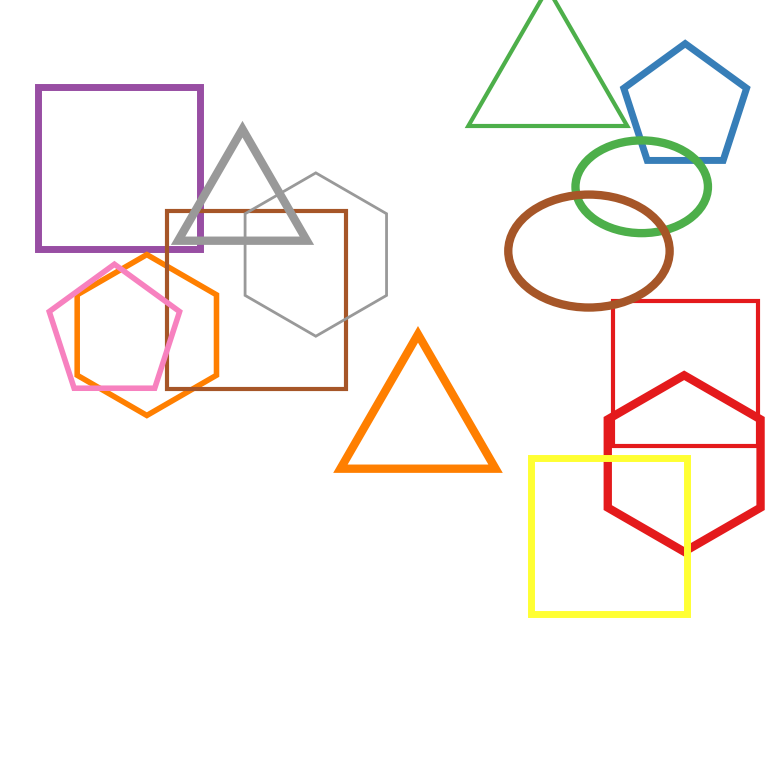[{"shape": "hexagon", "thickness": 3, "radius": 0.57, "center": [0.889, 0.398]}, {"shape": "square", "thickness": 1.5, "radius": 0.47, "center": [0.89, 0.515]}, {"shape": "pentagon", "thickness": 2.5, "radius": 0.42, "center": [0.89, 0.859]}, {"shape": "oval", "thickness": 3, "radius": 0.43, "center": [0.833, 0.757]}, {"shape": "triangle", "thickness": 1.5, "radius": 0.6, "center": [0.711, 0.896]}, {"shape": "square", "thickness": 2.5, "radius": 0.53, "center": [0.155, 0.781]}, {"shape": "triangle", "thickness": 3, "radius": 0.58, "center": [0.543, 0.449]}, {"shape": "hexagon", "thickness": 2, "radius": 0.52, "center": [0.191, 0.565]}, {"shape": "square", "thickness": 2.5, "radius": 0.51, "center": [0.791, 0.303]}, {"shape": "oval", "thickness": 3, "radius": 0.52, "center": [0.765, 0.674]}, {"shape": "square", "thickness": 1.5, "radius": 0.58, "center": [0.333, 0.61]}, {"shape": "pentagon", "thickness": 2, "radius": 0.45, "center": [0.149, 0.568]}, {"shape": "triangle", "thickness": 3, "radius": 0.48, "center": [0.315, 0.736]}, {"shape": "hexagon", "thickness": 1, "radius": 0.53, "center": [0.41, 0.669]}]